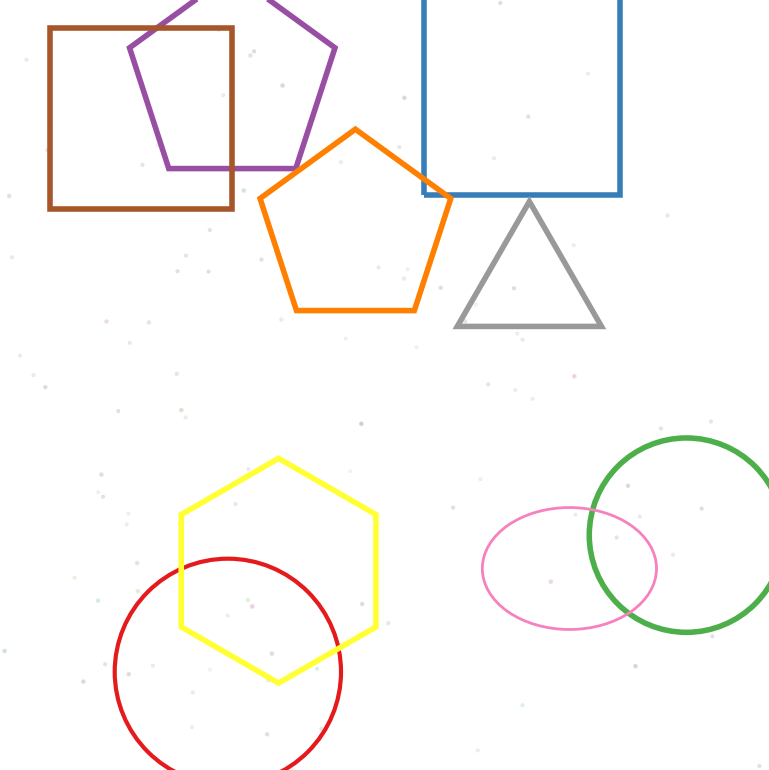[{"shape": "circle", "thickness": 1.5, "radius": 0.73, "center": [0.296, 0.127]}, {"shape": "square", "thickness": 2, "radius": 0.64, "center": [0.678, 0.875]}, {"shape": "circle", "thickness": 2, "radius": 0.63, "center": [0.891, 0.305]}, {"shape": "pentagon", "thickness": 2, "radius": 0.7, "center": [0.302, 0.895]}, {"shape": "pentagon", "thickness": 2, "radius": 0.65, "center": [0.462, 0.702]}, {"shape": "hexagon", "thickness": 2, "radius": 0.73, "center": [0.362, 0.259]}, {"shape": "square", "thickness": 2, "radius": 0.59, "center": [0.183, 0.846]}, {"shape": "oval", "thickness": 1, "radius": 0.57, "center": [0.74, 0.262]}, {"shape": "triangle", "thickness": 2, "radius": 0.54, "center": [0.688, 0.63]}]